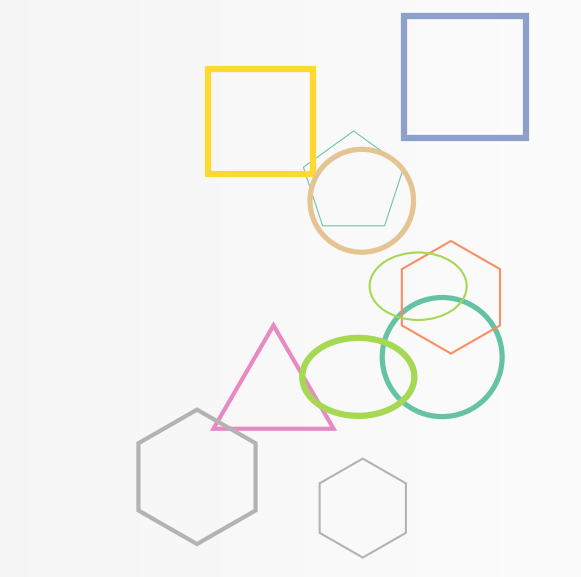[{"shape": "circle", "thickness": 2.5, "radius": 0.52, "center": [0.761, 0.381]}, {"shape": "pentagon", "thickness": 0.5, "radius": 0.45, "center": [0.608, 0.682]}, {"shape": "hexagon", "thickness": 1, "radius": 0.49, "center": [0.776, 0.484]}, {"shape": "square", "thickness": 3, "radius": 0.53, "center": [0.8, 0.866]}, {"shape": "triangle", "thickness": 2, "radius": 0.6, "center": [0.471, 0.316]}, {"shape": "oval", "thickness": 3, "radius": 0.48, "center": [0.616, 0.347]}, {"shape": "oval", "thickness": 1, "radius": 0.42, "center": [0.719, 0.503]}, {"shape": "square", "thickness": 3, "radius": 0.46, "center": [0.448, 0.789]}, {"shape": "circle", "thickness": 2.5, "radius": 0.45, "center": [0.622, 0.652]}, {"shape": "hexagon", "thickness": 1, "radius": 0.43, "center": [0.624, 0.119]}, {"shape": "hexagon", "thickness": 2, "radius": 0.58, "center": [0.339, 0.173]}]